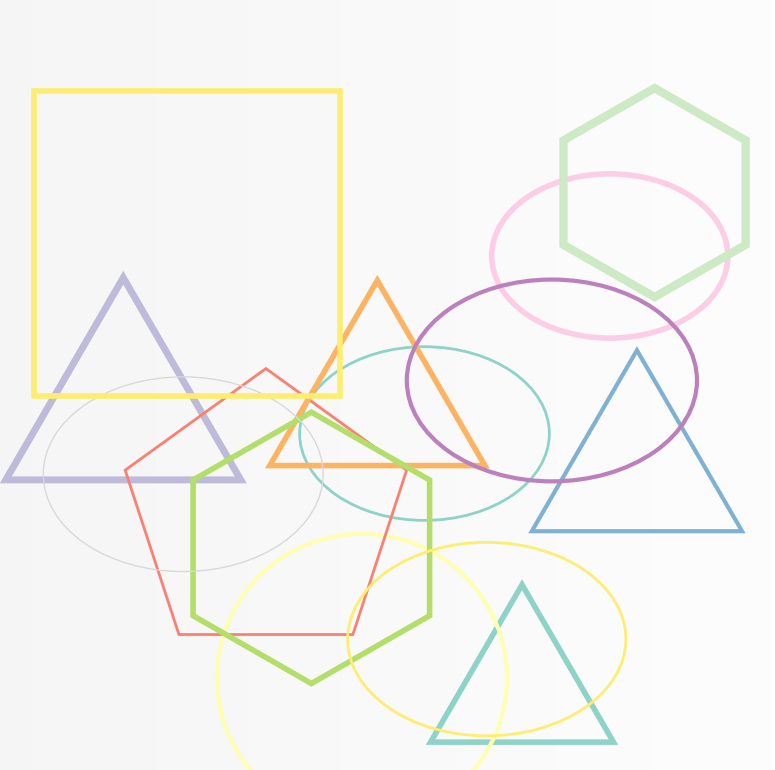[{"shape": "oval", "thickness": 1, "radius": 0.81, "center": [0.548, 0.437]}, {"shape": "triangle", "thickness": 2, "radius": 0.68, "center": [0.674, 0.104]}, {"shape": "circle", "thickness": 1.5, "radius": 0.94, "center": [0.467, 0.119]}, {"shape": "triangle", "thickness": 2.5, "radius": 0.88, "center": [0.159, 0.464]}, {"shape": "pentagon", "thickness": 1, "radius": 0.95, "center": [0.343, 0.33]}, {"shape": "triangle", "thickness": 1.5, "radius": 0.78, "center": [0.822, 0.388]}, {"shape": "triangle", "thickness": 2, "radius": 0.8, "center": [0.487, 0.476]}, {"shape": "hexagon", "thickness": 2, "radius": 0.88, "center": [0.402, 0.288]}, {"shape": "oval", "thickness": 2, "radius": 0.76, "center": [0.787, 0.668]}, {"shape": "oval", "thickness": 0.5, "radius": 0.9, "center": [0.236, 0.384]}, {"shape": "oval", "thickness": 1.5, "radius": 0.94, "center": [0.712, 0.506]}, {"shape": "hexagon", "thickness": 3, "radius": 0.68, "center": [0.845, 0.75]}, {"shape": "square", "thickness": 2, "radius": 0.99, "center": [0.241, 0.683]}, {"shape": "oval", "thickness": 1, "radius": 0.9, "center": [0.628, 0.17]}]